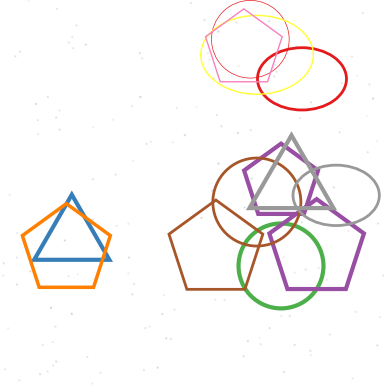[{"shape": "oval", "thickness": 2, "radius": 0.58, "center": [0.784, 0.795]}, {"shape": "circle", "thickness": 0.5, "radius": 0.5, "center": [0.65, 0.898]}, {"shape": "triangle", "thickness": 3, "radius": 0.56, "center": [0.186, 0.382]}, {"shape": "circle", "thickness": 3, "radius": 0.55, "center": [0.73, 0.309]}, {"shape": "pentagon", "thickness": 3, "radius": 0.65, "center": [0.822, 0.354]}, {"shape": "pentagon", "thickness": 3, "radius": 0.5, "center": [0.73, 0.526]}, {"shape": "pentagon", "thickness": 2.5, "radius": 0.6, "center": [0.172, 0.351]}, {"shape": "oval", "thickness": 1, "radius": 0.73, "center": [0.668, 0.858]}, {"shape": "circle", "thickness": 2, "radius": 0.57, "center": [0.667, 0.475]}, {"shape": "pentagon", "thickness": 2, "radius": 0.64, "center": [0.561, 0.352]}, {"shape": "pentagon", "thickness": 1, "radius": 0.52, "center": [0.633, 0.872]}, {"shape": "triangle", "thickness": 3, "radius": 0.63, "center": [0.757, 0.523]}, {"shape": "oval", "thickness": 2, "radius": 0.56, "center": [0.873, 0.493]}]